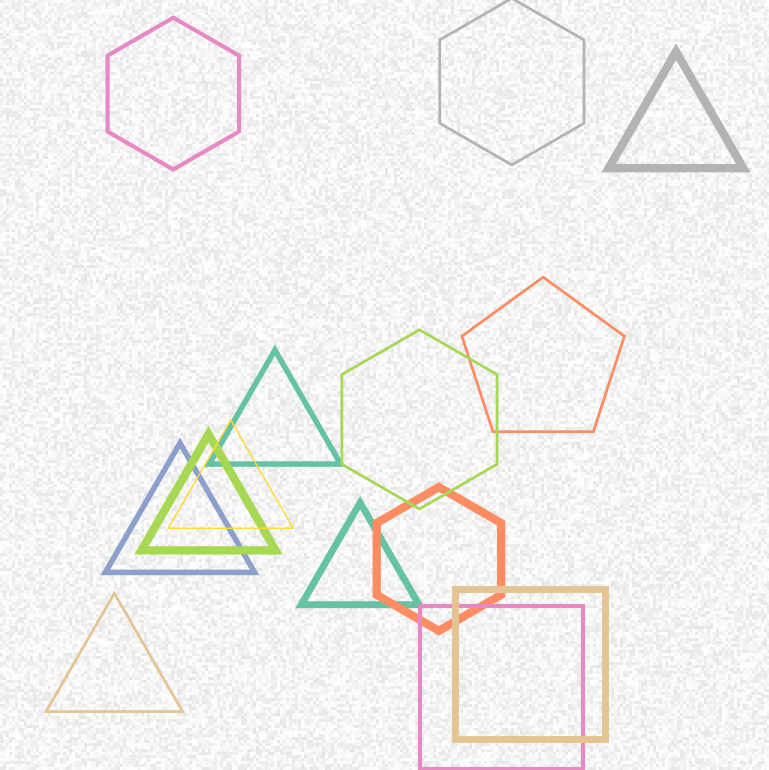[{"shape": "triangle", "thickness": 2.5, "radius": 0.44, "center": [0.468, 0.259]}, {"shape": "triangle", "thickness": 2, "radius": 0.49, "center": [0.357, 0.447]}, {"shape": "hexagon", "thickness": 3, "radius": 0.47, "center": [0.57, 0.274]}, {"shape": "pentagon", "thickness": 1, "radius": 0.55, "center": [0.705, 0.529]}, {"shape": "triangle", "thickness": 2, "radius": 0.56, "center": [0.234, 0.313]}, {"shape": "square", "thickness": 1.5, "radius": 0.53, "center": [0.651, 0.107]}, {"shape": "hexagon", "thickness": 1.5, "radius": 0.49, "center": [0.225, 0.878]}, {"shape": "triangle", "thickness": 3, "radius": 0.5, "center": [0.271, 0.336]}, {"shape": "hexagon", "thickness": 1, "radius": 0.58, "center": [0.545, 0.455]}, {"shape": "triangle", "thickness": 0.5, "radius": 0.47, "center": [0.3, 0.361]}, {"shape": "triangle", "thickness": 1, "radius": 0.51, "center": [0.148, 0.127]}, {"shape": "square", "thickness": 2.5, "radius": 0.48, "center": [0.688, 0.137]}, {"shape": "triangle", "thickness": 3, "radius": 0.5, "center": [0.878, 0.832]}, {"shape": "hexagon", "thickness": 1, "radius": 0.54, "center": [0.665, 0.894]}]